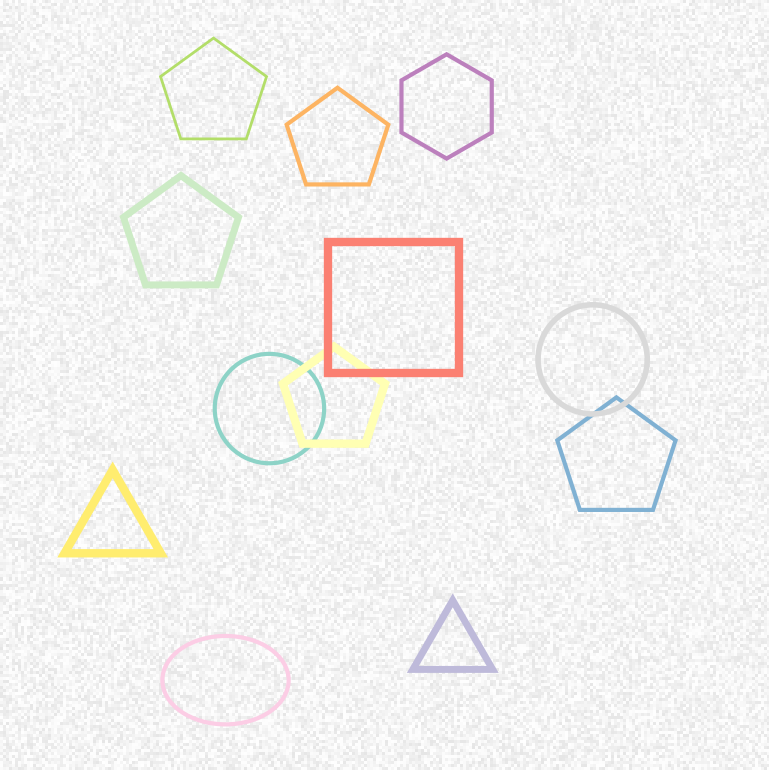[{"shape": "circle", "thickness": 1.5, "radius": 0.36, "center": [0.35, 0.469]}, {"shape": "pentagon", "thickness": 3, "radius": 0.35, "center": [0.434, 0.48]}, {"shape": "triangle", "thickness": 2.5, "radius": 0.3, "center": [0.588, 0.161]}, {"shape": "square", "thickness": 3, "radius": 0.42, "center": [0.511, 0.601]}, {"shape": "pentagon", "thickness": 1.5, "radius": 0.4, "center": [0.801, 0.403]}, {"shape": "pentagon", "thickness": 1.5, "radius": 0.35, "center": [0.438, 0.817]}, {"shape": "pentagon", "thickness": 1, "radius": 0.36, "center": [0.277, 0.878]}, {"shape": "oval", "thickness": 1.5, "radius": 0.41, "center": [0.293, 0.117]}, {"shape": "circle", "thickness": 2, "radius": 0.35, "center": [0.77, 0.533]}, {"shape": "hexagon", "thickness": 1.5, "radius": 0.34, "center": [0.58, 0.862]}, {"shape": "pentagon", "thickness": 2.5, "radius": 0.39, "center": [0.235, 0.693]}, {"shape": "triangle", "thickness": 3, "radius": 0.36, "center": [0.146, 0.318]}]